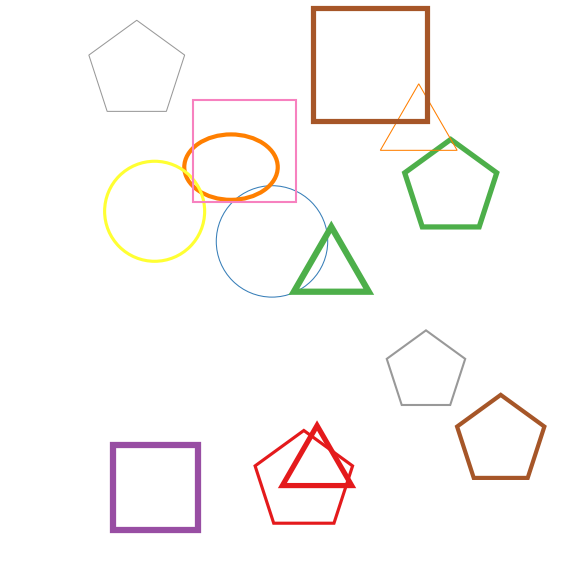[{"shape": "pentagon", "thickness": 1.5, "radius": 0.44, "center": [0.526, 0.165]}, {"shape": "triangle", "thickness": 2.5, "radius": 0.35, "center": [0.549, 0.193]}, {"shape": "circle", "thickness": 0.5, "radius": 0.48, "center": [0.471, 0.581]}, {"shape": "triangle", "thickness": 3, "radius": 0.37, "center": [0.574, 0.531]}, {"shape": "pentagon", "thickness": 2.5, "radius": 0.42, "center": [0.78, 0.674]}, {"shape": "square", "thickness": 3, "radius": 0.37, "center": [0.269, 0.155]}, {"shape": "oval", "thickness": 2, "radius": 0.4, "center": [0.4, 0.71]}, {"shape": "triangle", "thickness": 0.5, "radius": 0.38, "center": [0.725, 0.777]}, {"shape": "circle", "thickness": 1.5, "radius": 0.43, "center": [0.268, 0.633]}, {"shape": "pentagon", "thickness": 2, "radius": 0.4, "center": [0.867, 0.236]}, {"shape": "square", "thickness": 2.5, "radius": 0.49, "center": [0.641, 0.888]}, {"shape": "square", "thickness": 1, "radius": 0.44, "center": [0.423, 0.738]}, {"shape": "pentagon", "thickness": 0.5, "radius": 0.44, "center": [0.237, 0.877]}, {"shape": "pentagon", "thickness": 1, "radius": 0.36, "center": [0.738, 0.356]}]